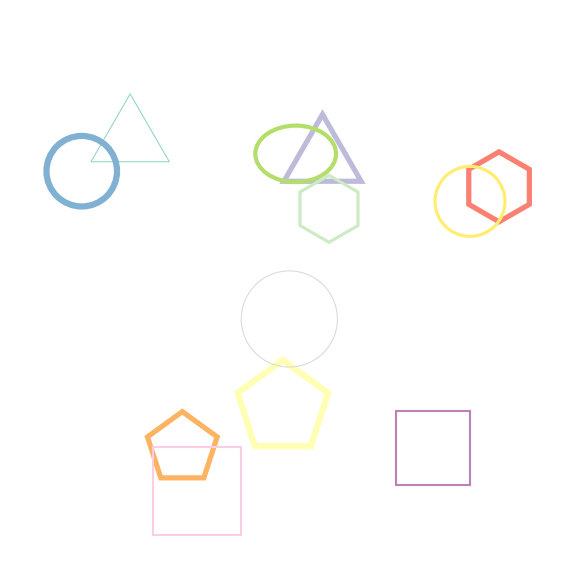[{"shape": "triangle", "thickness": 0.5, "radius": 0.39, "center": [0.225, 0.758]}, {"shape": "pentagon", "thickness": 3, "radius": 0.41, "center": [0.49, 0.293]}, {"shape": "triangle", "thickness": 2.5, "radius": 0.39, "center": [0.558, 0.724]}, {"shape": "hexagon", "thickness": 2.5, "radius": 0.3, "center": [0.864, 0.676]}, {"shape": "circle", "thickness": 3, "radius": 0.31, "center": [0.142, 0.703]}, {"shape": "pentagon", "thickness": 2.5, "radius": 0.32, "center": [0.316, 0.223]}, {"shape": "oval", "thickness": 2, "radius": 0.35, "center": [0.512, 0.733]}, {"shape": "square", "thickness": 1, "radius": 0.38, "center": [0.341, 0.15]}, {"shape": "circle", "thickness": 0.5, "radius": 0.42, "center": [0.501, 0.447]}, {"shape": "square", "thickness": 1, "radius": 0.32, "center": [0.75, 0.223]}, {"shape": "hexagon", "thickness": 1.5, "radius": 0.29, "center": [0.57, 0.638]}, {"shape": "circle", "thickness": 1.5, "radius": 0.3, "center": [0.814, 0.65]}]